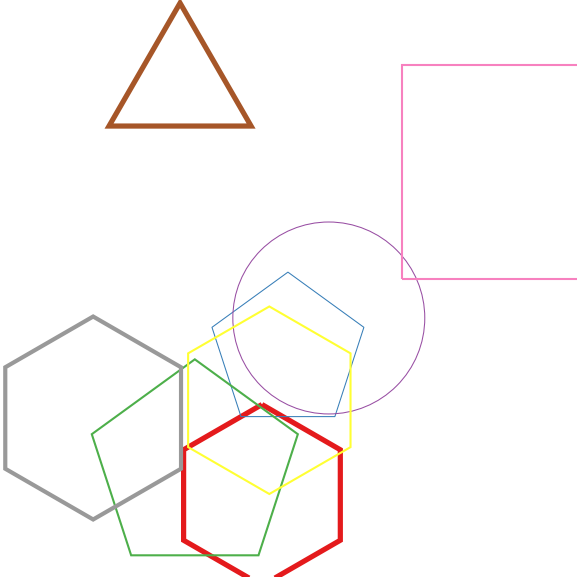[{"shape": "hexagon", "thickness": 2.5, "radius": 0.78, "center": [0.454, 0.142]}, {"shape": "pentagon", "thickness": 0.5, "radius": 0.69, "center": [0.499, 0.39]}, {"shape": "pentagon", "thickness": 1, "radius": 0.94, "center": [0.337, 0.189]}, {"shape": "circle", "thickness": 0.5, "radius": 0.83, "center": [0.569, 0.449]}, {"shape": "hexagon", "thickness": 1, "radius": 0.81, "center": [0.466, 0.306]}, {"shape": "triangle", "thickness": 2.5, "radius": 0.71, "center": [0.312, 0.852]}, {"shape": "square", "thickness": 1, "radius": 0.92, "center": [0.882, 0.701]}, {"shape": "hexagon", "thickness": 2, "radius": 0.88, "center": [0.161, 0.275]}]